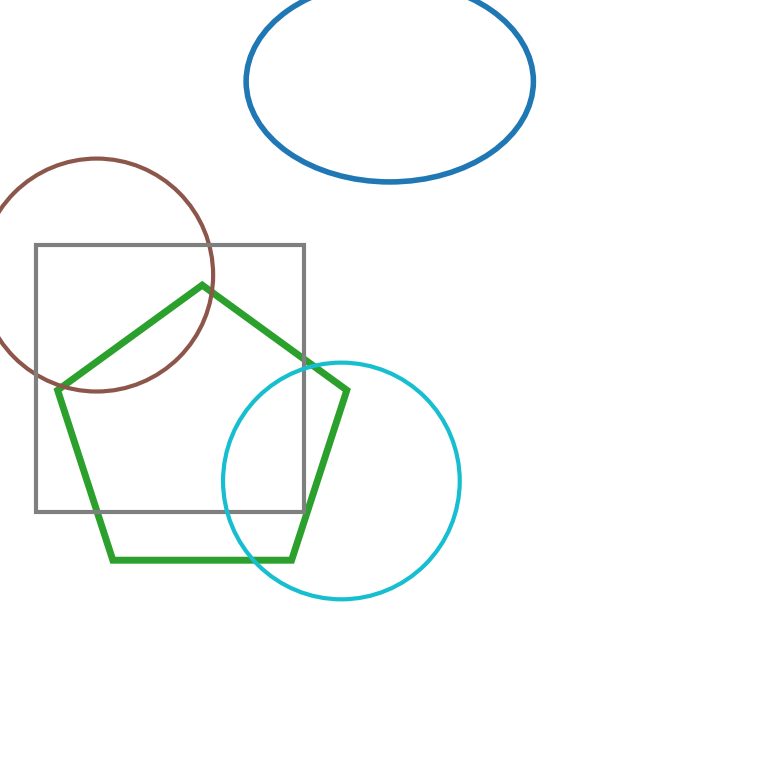[{"shape": "oval", "thickness": 2, "radius": 0.93, "center": [0.506, 0.894]}, {"shape": "pentagon", "thickness": 2.5, "radius": 0.99, "center": [0.263, 0.432]}, {"shape": "circle", "thickness": 1.5, "radius": 0.76, "center": [0.126, 0.643]}, {"shape": "square", "thickness": 1.5, "radius": 0.87, "center": [0.221, 0.508]}, {"shape": "circle", "thickness": 1.5, "radius": 0.77, "center": [0.443, 0.375]}]